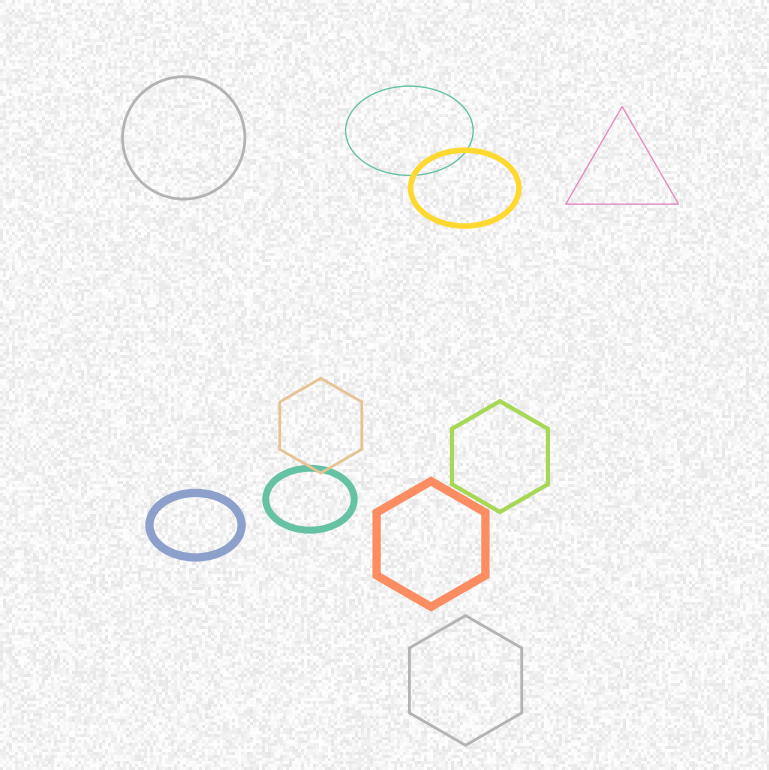[{"shape": "oval", "thickness": 2.5, "radius": 0.29, "center": [0.403, 0.352]}, {"shape": "oval", "thickness": 0.5, "radius": 0.41, "center": [0.532, 0.83]}, {"shape": "hexagon", "thickness": 3, "radius": 0.41, "center": [0.56, 0.294]}, {"shape": "oval", "thickness": 3, "radius": 0.3, "center": [0.254, 0.318]}, {"shape": "triangle", "thickness": 0.5, "radius": 0.42, "center": [0.808, 0.777]}, {"shape": "hexagon", "thickness": 1.5, "radius": 0.36, "center": [0.649, 0.407]}, {"shape": "oval", "thickness": 2, "radius": 0.35, "center": [0.604, 0.756]}, {"shape": "hexagon", "thickness": 1, "radius": 0.31, "center": [0.417, 0.447]}, {"shape": "hexagon", "thickness": 1, "radius": 0.42, "center": [0.605, 0.116]}, {"shape": "circle", "thickness": 1, "radius": 0.4, "center": [0.239, 0.821]}]